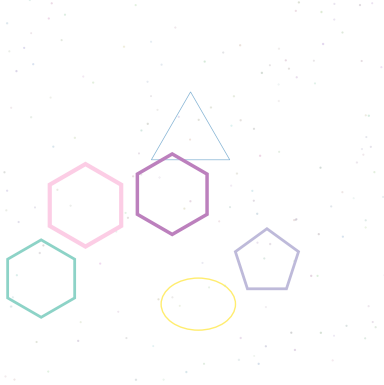[{"shape": "hexagon", "thickness": 2, "radius": 0.5, "center": [0.107, 0.276]}, {"shape": "pentagon", "thickness": 2, "radius": 0.43, "center": [0.693, 0.32]}, {"shape": "triangle", "thickness": 0.5, "radius": 0.59, "center": [0.495, 0.644]}, {"shape": "hexagon", "thickness": 3, "radius": 0.54, "center": [0.222, 0.467]}, {"shape": "hexagon", "thickness": 2.5, "radius": 0.52, "center": [0.447, 0.496]}, {"shape": "oval", "thickness": 1, "radius": 0.48, "center": [0.515, 0.21]}]